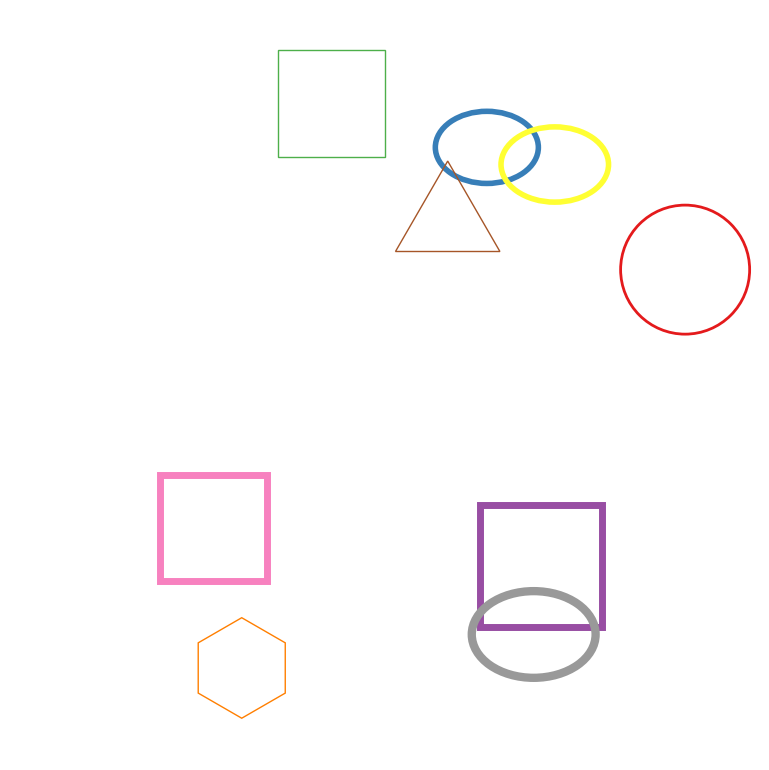[{"shape": "circle", "thickness": 1, "radius": 0.42, "center": [0.89, 0.65]}, {"shape": "oval", "thickness": 2, "radius": 0.33, "center": [0.632, 0.809]}, {"shape": "square", "thickness": 0.5, "radius": 0.35, "center": [0.431, 0.866]}, {"shape": "square", "thickness": 2.5, "radius": 0.4, "center": [0.702, 0.265]}, {"shape": "hexagon", "thickness": 0.5, "radius": 0.33, "center": [0.314, 0.133]}, {"shape": "oval", "thickness": 2, "radius": 0.35, "center": [0.72, 0.786]}, {"shape": "triangle", "thickness": 0.5, "radius": 0.39, "center": [0.581, 0.713]}, {"shape": "square", "thickness": 2.5, "radius": 0.34, "center": [0.277, 0.314]}, {"shape": "oval", "thickness": 3, "radius": 0.4, "center": [0.693, 0.176]}]